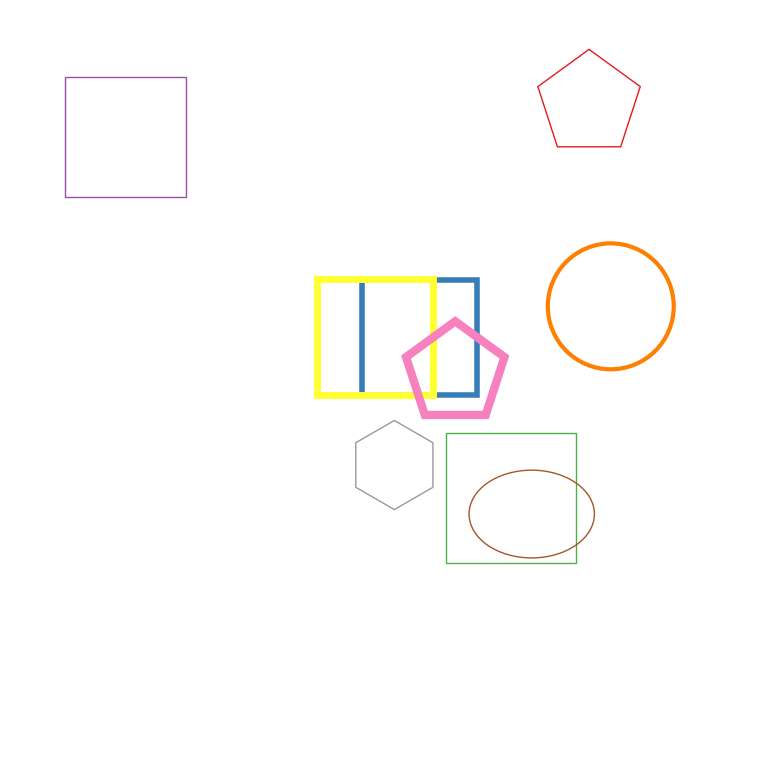[{"shape": "pentagon", "thickness": 0.5, "radius": 0.35, "center": [0.765, 0.866]}, {"shape": "square", "thickness": 2, "radius": 0.37, "center": [0.545, 0.562]}, {"shape": "square", "thickness": 0.5, "radius": 0.42, "center": [0.663, 0.353]}, {"shape": "square", "thickness": 0.5, "radius": 0.39, "center": [0.163, 0.822]}, {"shape": "circle", "thickness": 1.5, "radius": 0.41, "center": [0.793, 0.602]}, {"shape": "square", "thickness": 2.5, "radius": 0.38, "center": [0.487, 0.562]}, {"shape": "oval", "thickness": 0.5, "radius": 0.41, "center": [0.691, 0.332]}, {"shape": "pentagon", "thickness": 3, "radius": 0.34, "center": [0.591, 0.515]}, {"shape": "hexagon", "thickness": 0.5, "radius": 0.29, "center": [0.512, 0.396]}]